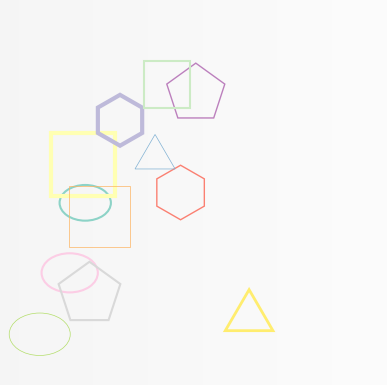[{"shape": "oval", "thickness": 1.5, "radius": 0.33, "center": [0.22, 0.473]}, {"shape": "square", "thickness": 3, "radius": 0.41, "center": [0.213, 0.573]}, {"shape": "hexagon", "thickness": 3, "radius": 0.33, "center": [0.31, 0.688]}, {"shape": "hexagon", "thickness": 1, "radius": 0.35, "center": [0.466, 0.5]}, {"shape": "triangle", "thickness": 0.5, "radius": 0.3, "center": [0.4, 0.591]}, {"shape": "square", "thickness": 0.5, "radius": 0.39, "center": [0.257, 0.437]}, {"shape": "oval", "thickness": 0.5, "radius": 0.39, "center": [0.103, 0.132]}, {"shape": "oval", "thickness": 1.5, "radius": 0.36, "center": [0.18, 0.291]}, {"shape": "pentagon", "thickness": 1.5, "radius": 0.42, "center": [0.231, 0.236]}, {"shape": "pentagon", "thickness": 1, "radius": 0.39, "center": [0.505, 0.757]}, {"shape": "square", "thickness": 1.5, "radius": 0.3, "center": [0.431, 0.78]}, {"shape": "triangle", "thickness": 2, "radius": 0.36, "center": [0.643, 0.177]}]